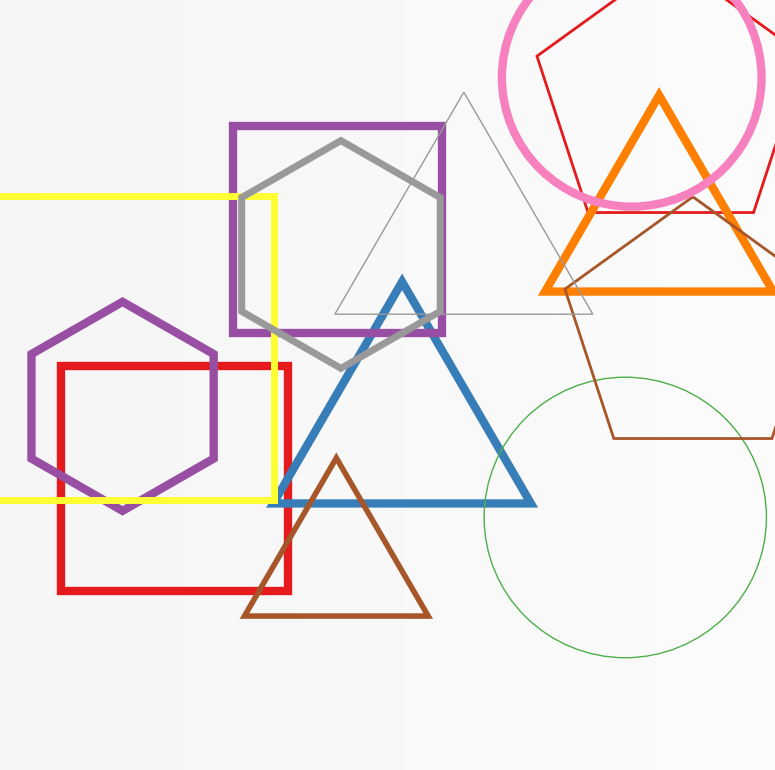[{"shape": "square", "thickness": 3, "radius": 0.73, "center": [0.226, 0.379]}, {"shape": "pentagon", "thickness": 1, "radius": 0.91, "center": [0.866, 0.871]}, {"shape": "triangle", "thickness": 3, "radius": 0.96, "center": [0.519, 0.442]}, {"shape": "circle", "thickness": 0.5, "radius": 0.91, "center": [0.807, 0.328]}, {"shape": "hexagon", "thickness": 3, "radius": 0.68, "center": [0.158, 0.472]}, {"shape": "square", "thickness": 3, "radius": 0.67, "center": [0.435, 0.702]}, {"shape": "triangle", "thickness": 3, "radius": 0.85, "center": [0.85, 0.706]}, {"shape": "square", "thickness": 2.5, "radius": 0.99, "center": [0.156, 0.548]}, {"shape": "triangle", "thickness": 2, "radius": 0.68, "center": [0.434, 0.268]}, {"shape": "pentagon", "thickness": 1, "radius": 0.87, "center": [0.894, 0.571]}, {"shape": "circle", "thickness": 3, "radius": 0.84, "center": [0.815, 0.899]}, {"shape": "hexagon", "thickness": 2.5, "radius": 0.74, "center": [0.44, 0.67]}, {"shape": "triangle", "thickness": 0.5, "radius": 0.96, "center": [0.598, 0.688]}]